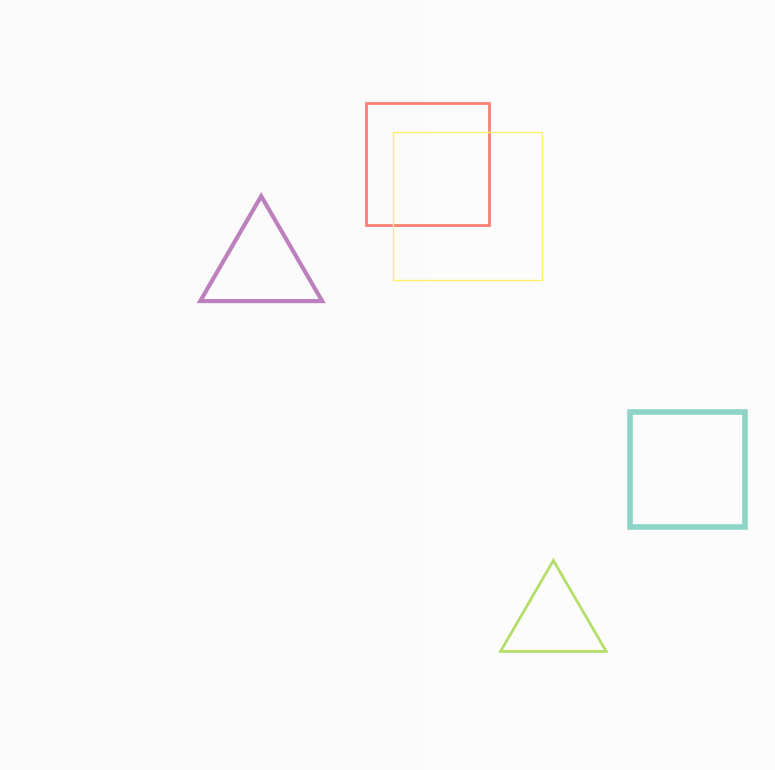[{"shape": "square", "thickness": 2, "radius": 0.37, "center": [0.887, 0.39]}, {"shape": "square", "thickness": 1, "radius": 0.4, "center": [0.551, 0.787]}, {"shape": "triangle", "thickness": 1, "radius": 0.39, "center": [0.714, 0.193]}, {"shape": "triangle", "thickness": 1.5, "radius": 0.45, "center": [0.337, 0.654]}, {"shape": "square", "thickness": 0.5, "radius": 0.48, "center": [0.603, 0.732]}]